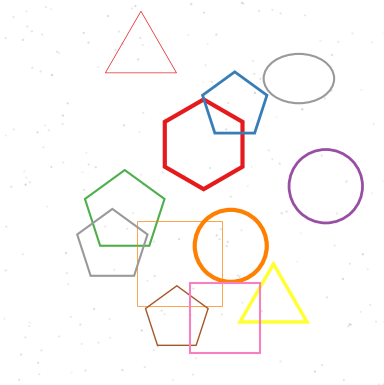[{"shape": "hexagon", "thickness": 3, "radius": 0.58, "center": [0.529, 0.625]}, {"shape": "triangle", "thickness": 0.5, "radius": 0.53, "center": [0.366, 0.864]}, {"shape": "pentagon", "thickness": 2, "radius": 0.44, "center": [0.61, 0.725]}, {"shape": "pentagon", "thickness": 1.5, "radius": 0.54, "center": [0.324, 0.45]}, {"shape": "circle", "thickness": 2, "radius": 0.48, "center": [0.846, 0.516]}, {"shape": "circle", "thickness": 3, "radius": 0.47, "center": [0.599, 0.361]}, {"shape": "square", "thickness": 0.5, "radius": 0.55, "center": [0.465, 0.316]}, {"shape": "triangle", "thickness": 2.5, "radius": 0.5, "center": [0.71, 0.214]}, {"shape": "pentagon", "thickness": 1, "radius": 0.43, "center": [0.459, 0.172]}, {"shape": "square", "thickness": 1.5, "radius": 0.46, "center": [0.585, 0.175]}, {"shape": "pentagon", "thickness": 1.5, "radius": 0.48, "center": [0.292, 0.361]}, {"shape": "oval", "thickness": 1.5, "radius": 0.46, "center": [0.776, 0.796]}]